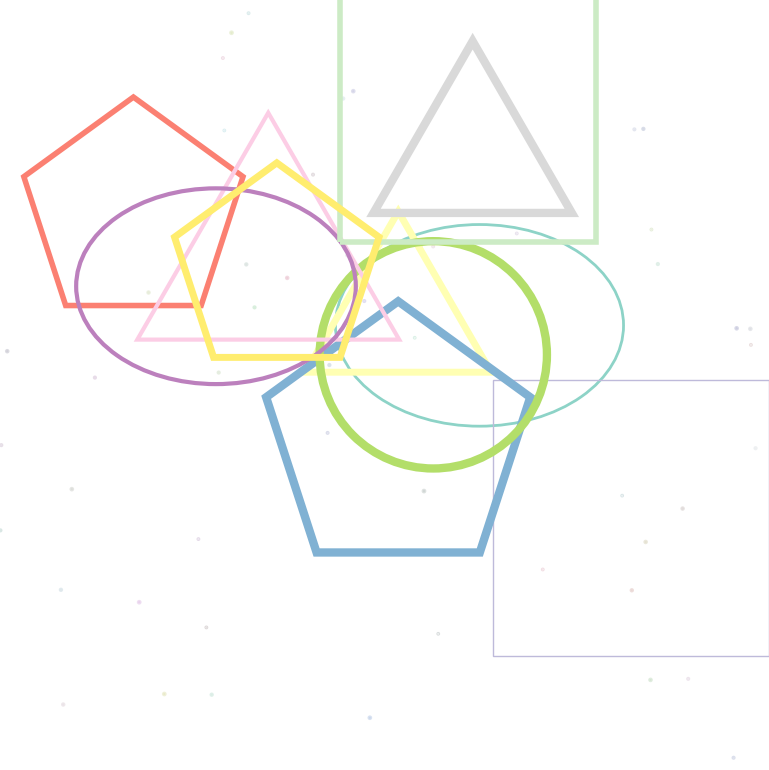[{"shape": "oval", "thickness": 1, "radius": 0.94, "center": [0.623, 0.577]}, {"shape": "triangle", "thickness": 2.5, "radius": 0.7, "center": [0.517, 0.586]}, {"shape": "square", "thickness": 0.5, "radius": 0.9, "center": [0.82, 0.327]}, {"shape": "pentagon", "thickness": 2, "radius": 0.75, "center": [0.173, 0.724]}, {"shape": "pentagon", "thickness": 3, "radius": 0.9, "center": [0.517, 0.428]}, {"shape": "circle", "thickness": 3, "radius": 0.74, "center": [0.563, 0.539]}, {"shape": "triangle", "thickness": 1.5, "radius": 0.98, "center": [0.348, 0.657]}, {"shape": "triangle", "thickness": 3, "radius": 0.74, "center": [0.614, 0.798]}, {"shape": "oval", "thickness": 1.5, "radius": 0.91, "center": [0.281, 0.628]}, {"shape": "square", "thickness": 2, "radius": 0.83, "center": [0.608, 0.852]}, {"shape": "pentagon", "thickness": 2.5, "radius": 0.7, "center": [0.359, 0.649]}]